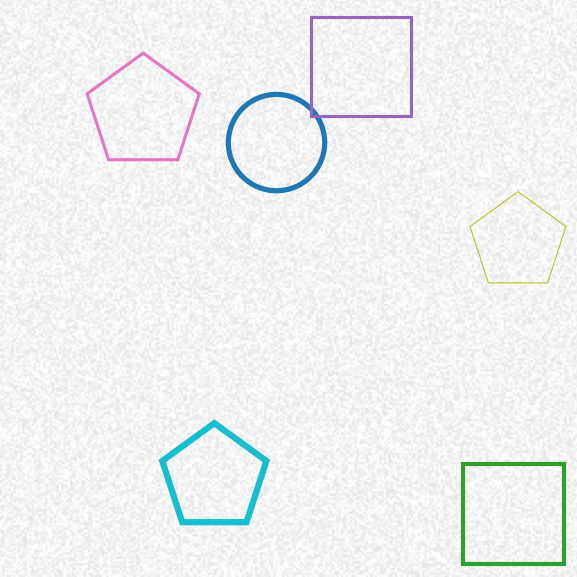[{"shape": "circle", "thickness": 2.5, "radius": 0.42, "center": [0.479, 0.752]}, {"shape": "square", "thickness": 2, "radius": 0.43, "center": [0.889, 0.109]}, {"shape": "square", "thickness": 1.5, "radius": 0.43, "center": [0.625, 0.884]}, {"shape": "pentagon", "thickness": 1.5, "radius": 0.51, "center": [0.248, 0.805]}, {"shape": "pentagon", "thickness": 0.5, "radius": 0.44, "center": [0.897, 0.58]}, {"shape": "pentagon", "thickness": 3, "radius": 0.47, "center": [0.371, 0.172]}]